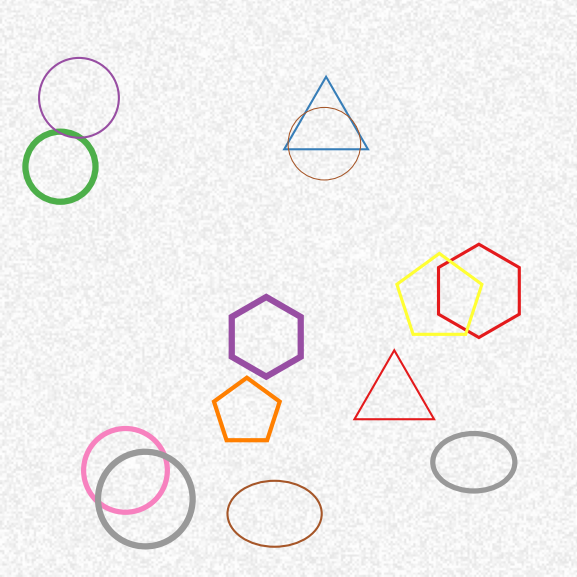[{"shape": "hexagon", "thickness": 1.5, "radius": 0.4, "center": [0.829, 0.495]}, {"shape": "triangle", "thickness": 1, "radius": 0.4, "center": [0.683, 0.313]}, {"shape": "triangle", "thickness": 1, "radius": 0.42, "center": [0.565, 0.783]}, {"shape": "circle", "thickness": 3, "radius": 0.3, "center": [0.105, 0.71]}, {"shape": "hexagon", "thickness": 3, "radius": 0.34, "center": [0.461, 0.416]}, {"shape": "circle", "thickness": 1, "radius": 0.35, "center": [0.137, 0.83]}, {"shape": "pentagon", "thickness": 2, "radius": 0.3, "center": [0.427, 0.285]}, {"shape": "pentagon", "thickness": 1.5, "radius": 0.39, "center": [0.761, 0.483]}, {"shape": "oval", "thickness": 1, "radius": 0.41, "center": [0.476, 0.109]}, {"shape": "circle", "thickness": 0.5, "radius": 0.31, "center": [0.562, 0.75]}, {"shape": "circle", "thickness": 2.5, "radius": 0.36, "center": [0.217, 0.185]}, {"shape": "oval", "thickness": 2.5, "radius": 0.36, "center": [0.82, 0.199]}, {"shape": "circle", "thickness": 3, "radius": 0.41, "center": [0.252, 0.135]}]